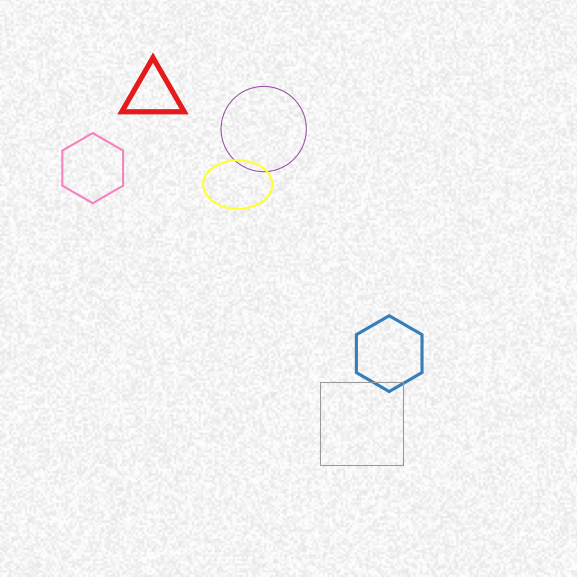[{"shape": "triangle", "thickness": 2.5, "radius": 0.31, "center": [0.265, 0.837]}, {"shape": "hexagon", "thickness": 1.5, "radius": 0.33, "center": [0.674, 0.387]}, {"shape": "circle", "thickness": 0.5, "radius": 0.37, "center": [0.457, 0.776]}, {"shape": "oval", "thickness": 1, "radius": 0.3, "center": [0.412, 0.68]}, {"shape": "hexagon", "thickness": 1, "radius": 0.3, "center": [0.161, 0.708]}, {"shape": "square", "thickness": 0.5, "radius": 0.36, "center": [0.625, 0.266]}]